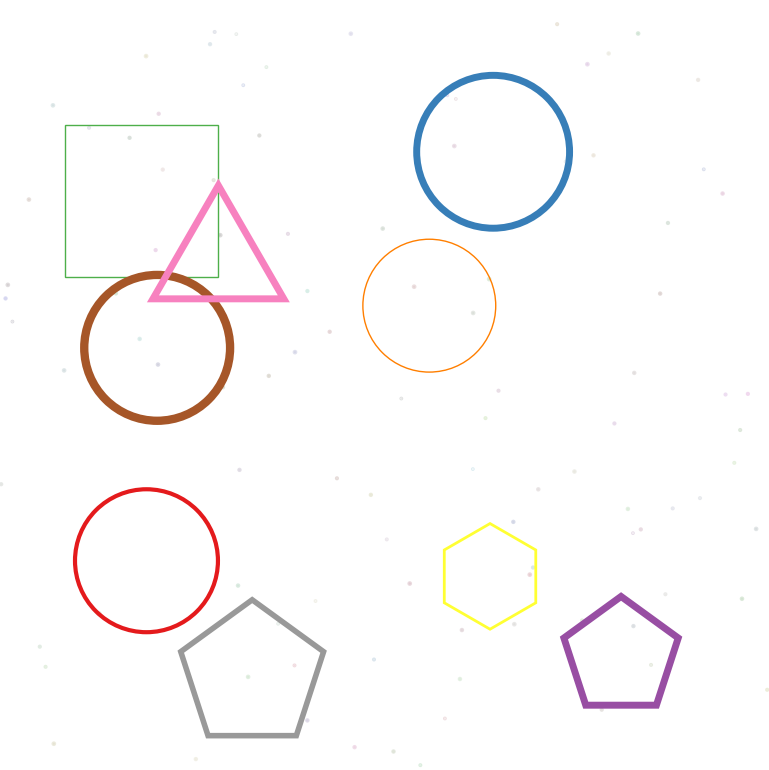[{"shape": "circle", "thickness": 1.5, "radius": 0.46, "center": [0.19, 0.272]}, {"shape": "circle", "thickness": 2.5, "radius": 0.5, "center": [0.64, 0.803]}, {"shape": "square", "thickness": 0.5, "radius": 0.5, "center": [0.184, 0.739]}, {"shape": "pentagon", "thickness": 2.5, "radius": 0.39, "center": [0.807, 0.147]}, {"shape": "circle", "thickness": 0.5, "radius": 0.43, "center": [0.558, 0.603]}, {"shape": "hexagon", "thickness": 1, "radius": 0.34, "center": [0.636, 0.251]}, {"shape": "circle", "thickness": 3, "radius": 0.47, "center": [0.204, 0.548]}, {"shape": "triangle", "thickness": 2.5, "radius": 0.49, "center": [0.284, 0.661]}, {"shape": "pentagon", "thickness": 2, "radius": 0.49, "center": [0.328, 0.124]}]